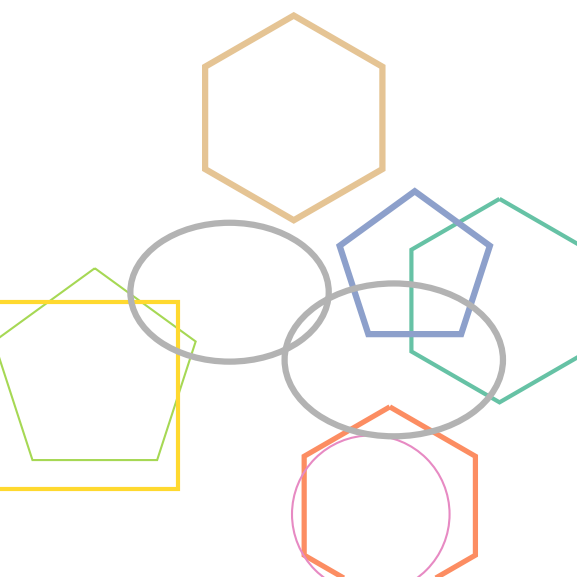[{"shape": "hexagon", "thickness": 2, "radius": 0.88, "center": [0.865, 0.479]}, {"shape": "hexagon", "thickness": 2.5, "radius": 0.86, "center": [0.675, 0.123]}, {"shape": "pentagon", "thickness": 3, "radius": 0.68, "center": [0.718, 0.531]}, {"shape": "circle", "thickness": 1, "radius": 0.68, "center": [0.642, 0.109]}, {"shape": "pentagon", "thickness": 1, "radius": 0.92, "center": [0.164, 0.351]}, {"shape": "square", "thickness": 2, "radius": 0.81, "center": [0.147, 0.315]}, {"shape": "hexagon", "thickness": 3, "radius": 0.89, "center": [0.509, 0.795]}, {"shape": "oval", "thickness": 3, "radius": 0.86, "center": [0.397, 0.493]}, {"shape": "oval", "thickness": 3, "radius": 0.95, "center": [0.682, 0.376]}]